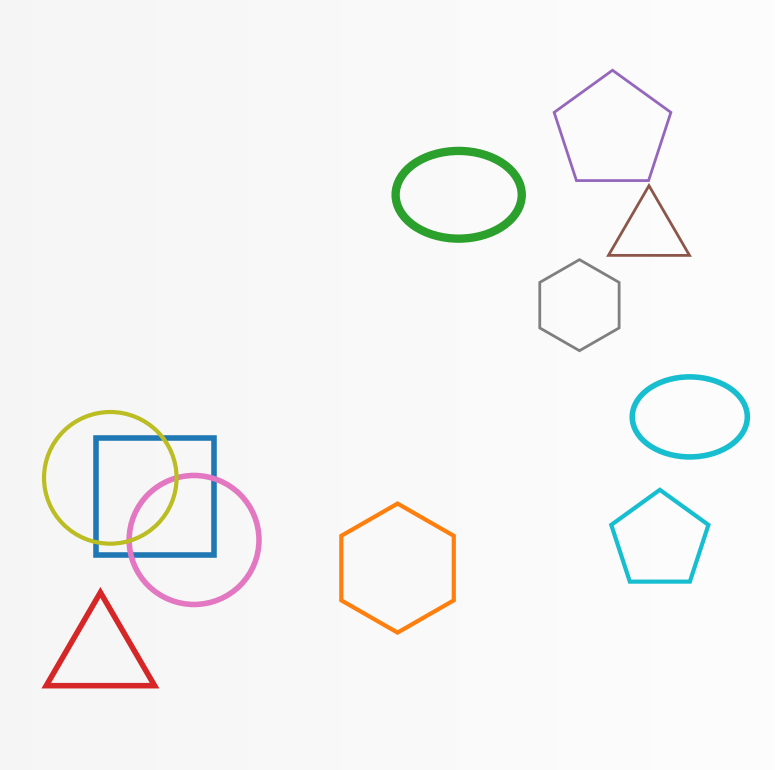[{"shape": "square", "thickness": 2, "radius": 0.38, "center": [0.2, 0.355]}, {"shape": "hexagon", "thickness": 1.5, "radius": 0.42, "center": [0.513, 0.262]}, {"shape": "oval", "thickness": 3, "radius": 0.41, "center": [0.592, 0.747]}, {"shape": "triangle", "thickness": 2, "radius": 0.4, "center": [0.13, 0.15]}, {"shape": "pentagon", "thickness": 1, "radius": 0.4, "center": [0.79, 0.83]}, {"shape": "triangle", "thickness": 1, "radius": 0.3, "center": [0.837, 0.699]}, {"shape": "circle", "thickness": 2, "radius": 0.42, "center": [0.25, 0.299]}, {"shape": "hexagon", "thickness": 1, "radius": 0.3, "center": [0.748, 0.604]}, {"shape": "circle", "thickness": 1.5, "radius": 0.43, "center": [0.142, 0.379]}, {"shape": "oval", "thickness": 2, "radius": 0.37, "center": [0.89, 0.459]}, {"shape": "pentagon", "thickness": 1.5, "radius": 0.33, "center": [0.851, 0.298]}]